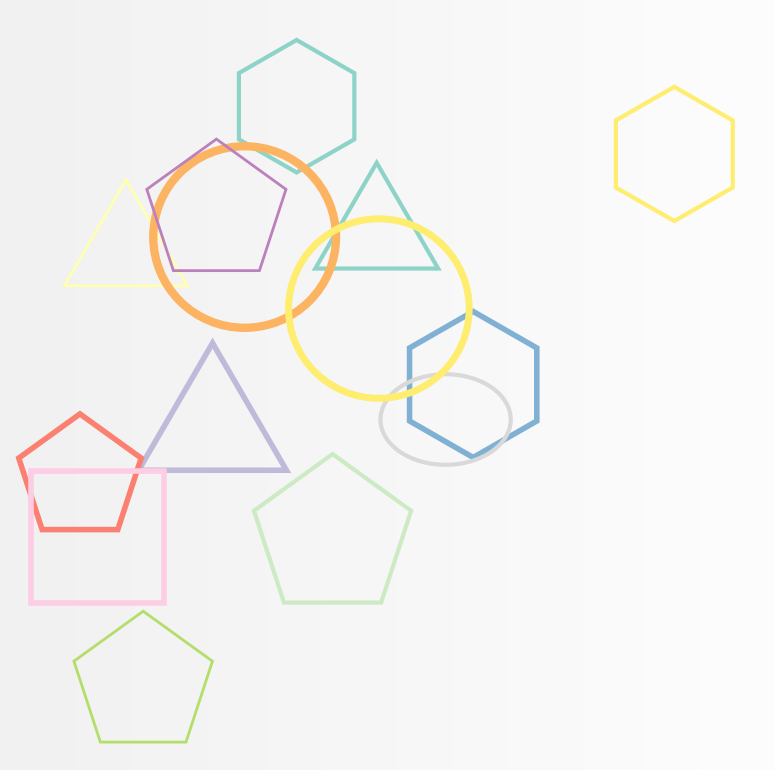[{"shape": "hexagon", "thickness": 1.5, "radius": 0.43, "center": [0.383, 0.862]}, {"shape": "triangle", "thickness": 1.5, "radius": 0.46, "center": [0.486, 0.697]}, {"shape": "triangle", "thickness": 1, "radius": 0.46, "center": [0.163, 0.675]}, {"shape": "triangle", "thickness": 2, "radius": 0.55, "center": [0.274, 0.444]}, {"shape": "pentagon", "thickness": 2, "radius": 0.42, "center": [0.103, 0.379]}, {"shape": "hexagon", "thickness": 2, "radius": 0.47, "center": [0.611, 0.501]}, {"shape": "circle", "thickness": 3, "radius": 0.59, "center": [0.316, 0.692]}, {"shape": "pentagon", "thickness": 1, "radius": 0.47, "center": [0.185, 0.112]}, {"shape": "square", "thickness": 2, "radius": 0.43, "center": [0.126, 0.303]}, {"shape": "oval", "thickness": 1.5, "radius": 0.42, "center": [0.575, 0.455]}, {"shape": "pentagon", "thickness": 1, "radius": 0.47, "center": [0.279, 0.725]}, {"shape": "pentagon", "thickness": 1.5, "radius": 0.53, "center": [0.429, 0.304]}, {"shape": "circle", "thickness": 2.5, "radius": 0.58, "center": [0.489, 0.599]}, {"shape": "hexagon", "thickness": 1.5, "radius": 0.44, "center": [0.87, 0.8]}]